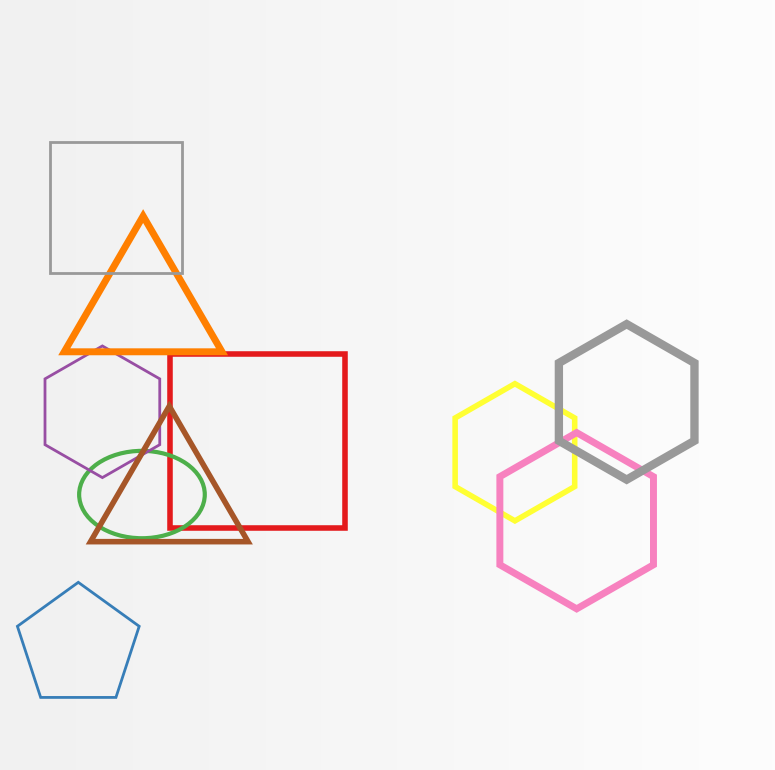[{"shape": "square", "thickness": 2, "radius": 0.56, "center": [0.332, 0.427]}, {"shape": "pentagon", "thickness": 1, "radius": 0.41, "center": [0.101, 0.161]}, {"shape": "oval", "thickness": 1.5, "radius": 0.41, "center": [0.183, 0.358]}, {"shape": "hexagon", "thickness": 1, "radius": 0.43, "center": [0.132, 0.465]}, {"shape": "triangle", "thickness": 2.5, "radius": 0.59, "center": [0.185, 0.602]}, {"shape": "hexagon", "thickness": 2, "radius": 0.45, "center": [0.664, 0.413]}, {"shape": "triangle", "thickness": 2, "radius": 0.59, "center": [0.218, 0.355]}, {"shape": "hexagon", "thickness": 2.5, "radius": 0.57, "center": [0.744, 0.324]}, {"shape": "hexagon", "thickness": 3, "radius": 0.51, "center": [0.809, 0.478]}, {"shape": "square", "thickness": 1, "radius": 0.43, "center": [0.149, 0.73]}]